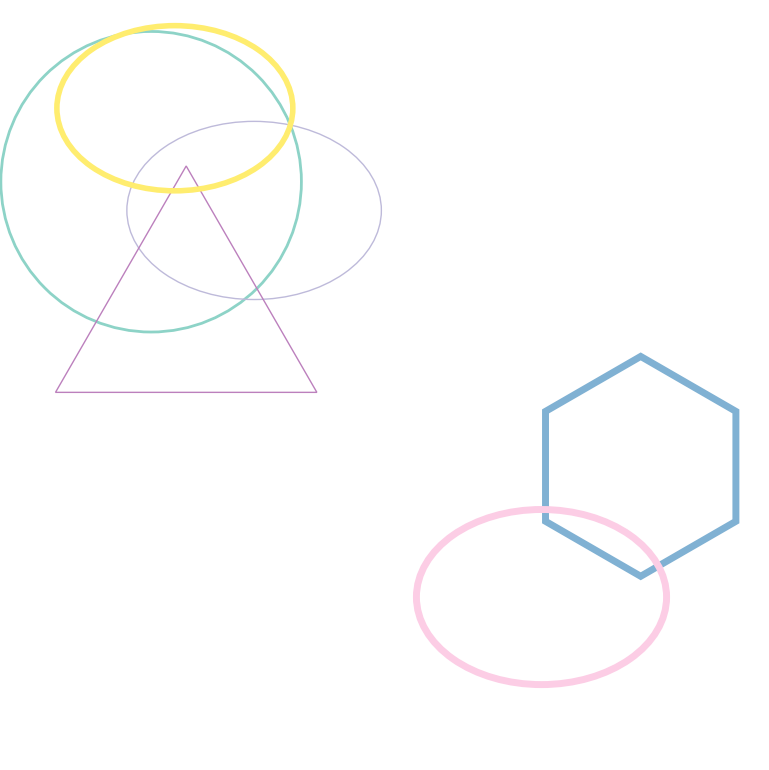[{"shape": "circle", "thickness": 1, "radius": 0.98, "center": [0.196, 0.764]}, {"shape": "oval", "thickness": 0.5, "radius": 0.83, "center": [0.33, 0.727]}, {"shape": "hexagon", "thickness": 2.5, "radius": 0.71, "center": [0.832, 0.394]}, {"shape": "oval", "thickness": 2.5, "radius": 0.81, "center": [0.703, 0.225]}, {"shape": "triangle", "thickness": 0.5, "radius": 0.98, "center": [0.242, 0.588]}, {"shape": "oval", "thickness": 2, "radius": 0.77, "center": [0.227, 0.859]}]